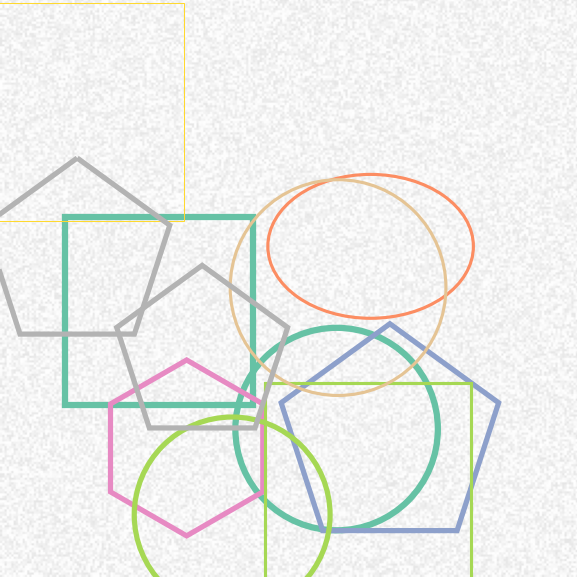[{"shape": "circle", "thickness": 3, "radius": 0.88, "center": [0.583, 0.256]}, {"shape": "square", "thickness": 3, "radius": 0.81, "center": [0.275, 0.461]}, {"shape": "oval", "thickness": 1.5, "radius": 0.89, "center": [0.642, 0.573]}, {"shape": "pentagon", "thickness": 2.5, "radius": 0.99, "center": [0.675, 0.241]}, {"shape": "hexagon", "thickness": 2.5, "radius": 0.76, "center": [0.323, 0.224]}, {"shape": "square", "thickness": 1.5, "radius": 0.89, "center": [0.638, 0.159]}, {"shape": "circle", "thickness": 2.5, "radius": 0.85, "center": [0.402, 0.107]}, {"shape": "square", "thickness": 0.5, "radius": 0.94, "center": [0.13, 0.805]}, {"shape": "circle", "thickness": 1.5, "radius": 0.93, "center": [0.585, 0.501]}, {"shape": "pentagon", "thickness": 2.5, "radius": 0.78, "center": [0.35, 0.384]}, {"shape": "pentagon", "thickness": 2.5, "radius": 0.84, "center": [0.134, 0.557]}]